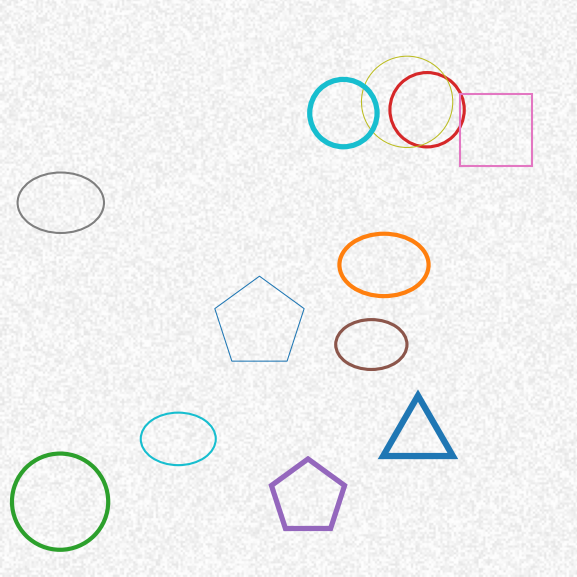[{"shape": "triangle", "thickness": 3, "radius": 0.35, "center": [0.724, 0.244]}, {"shape": "pentagon", "thickness": 0.5, "radius": 0.41, "center": [0.449, 0.44]}, {"shape": "oval", "thickness": 2, "radius": 0.39, "center": [0.665, 0.54]}, {"shape": "circle", "thickness": 2, "radius": 0.42, "center": [0.104, 0.13]}, {"shape": "circle", "thickness": 1.5, "radius": 0.32, "center": [0.74, 0.809]}, {"shape": "pentagon", "thickness": 2.5, "radius": 0.33, "center": [0.533, 0.138]}, {"shape": "oval", "thickness": 1.5, "radius": 0.31, "center": [0.643, 0.403]}, {"shape": "square", "thickness": 1, "radius": 0.31, "center": [0.858, 0.773]}, {"shape": "oval", "thickness": 1, "radius": 0.37, "center": [0.105, 0.648]}, {"shape": "circle", "thickness": 0.5, "radius": 0.4, "center": [0.705, 0.823]}, {"shape": "circle", "thickness": 2.5, "radius": 0.29, "center": [0.595, 0.803]}, {"shape": "oval", "thickness": 1, "radius": 0.32, "center": [0.309, 0.239]}]